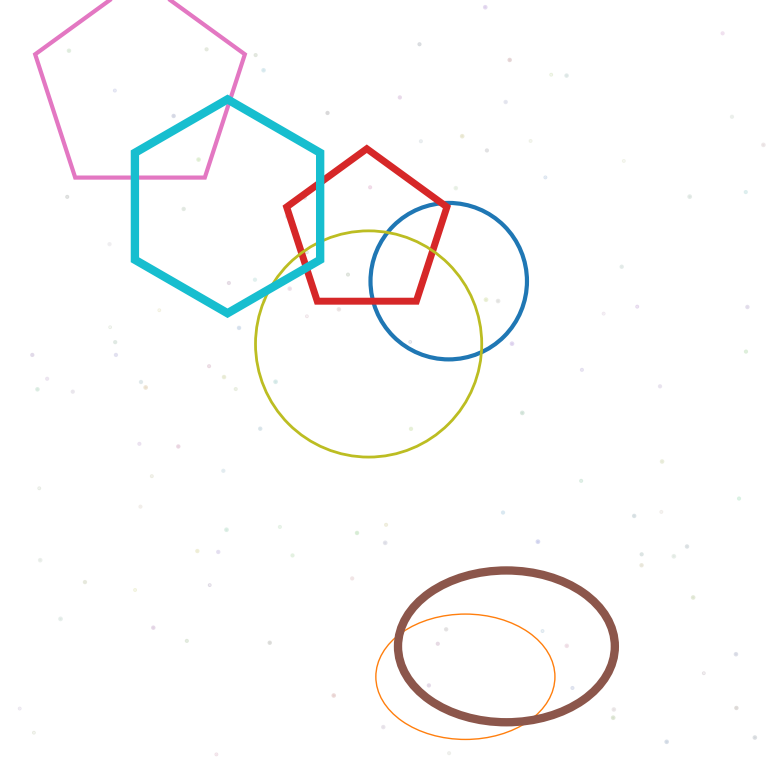[{"shape": "circle", "thickness": 1.5, "radius": 0.51, "center": [0.583, 0.635]}, {"shape": "oval", "thickness": 0.5, "radius": 0.58, "center": [0.604, 0.121]}, {"shape": "pentagon", "thickness": 2.5, "radius": 0.55, "center": [0.476, 0.697]}, {"shape": "oval", "thickness": 3, "radius": 0.7, "center": [0.658, 0.161]}, {"shape": "pentagon", "thickness": 1.5, "radius": 0.72, "center": [0.182, 0.885]}, {"shape": "circle", "thickness": 1, "radius": 0.73, "center": [0.479, 0.553]}, {"shape": "hexagon", "thickness": 3, "radius": 0.69, "center": [0.296, 0.732]}]